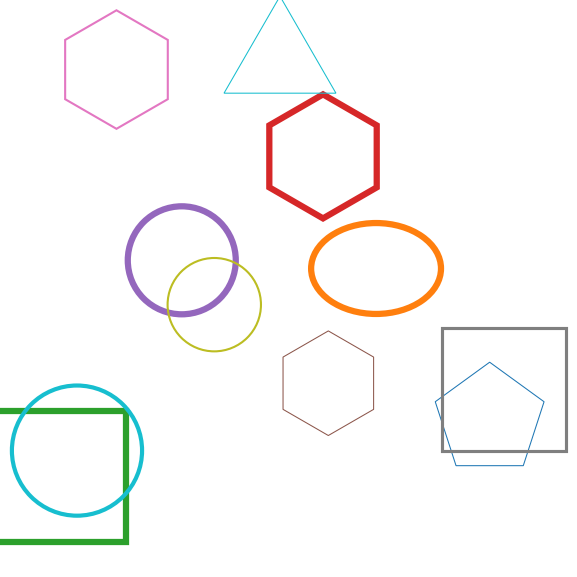[{"shape": "pentagon", "thickness": 0.5, "radius": 0.5, "center": [0.848, 0.273]}, {"shape": "oval", "thickness": 3, "radius": 0.56, "center": [0.651, 0.534]}, {"shape": "square", "thickness": 3, "radius": 0.56, "center": [0.106, 0.174]}, {"shape": "hexagon", "thickness": 3, "radius": 0.54, "center": [0.559, 0.728]}, {"shape": "circle", "thickness": 3, "radius": 0.47, "center": [0.315, 0.548]}, {"shape": "hexagon", "thickness": 0.5, "radius": 0.45, "center": [0.569, 0.336]}, {"shape": "hexagon", "thickness": 1, "radius": 0.51, "center": [0.202, 0.879]}, {"shape": "square", "thickness": 1.5, "radius": 0.54, "center": [0.872, 0.325]}, {"shape": "circle", "thickness": 1, "radius": 0.4, "center": [0.371, 0.472]}, {"shape": "circle", "thickness": 2, "radius": 0.56, "center": [0.133, 0.219]}, {"shape": "triangle", "thickness": 0.5, "radius": 0.56, "center": [0.485, 0.894]}]